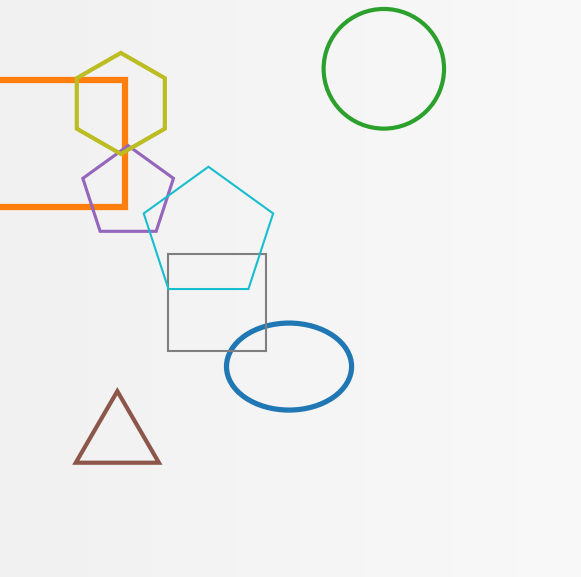[{"shape": "oval", "thickness": 2.5, "radius": 0.54, "center": [0.497, 0.364]}, {"shape": "square", "thickness": 3, "radius": 0.55, "center": [0.105, 0.75]}, {"shape": "circle", "thickness": 2, "radius": 0.52, "center": [0.66, 0.88]}, {"shape": "pentagon", "thickness": 1.5, "radius": 0.41, "center": [0.22, 0.665]}, {"shape": "triangle", "thickness": 2, "radius": 0.41, "center": [0.202, 0.239]}, {"shape": "square", "thickness": 1, "radius": 0.42, "center": [0.373, 0.475]}, {"shape": "hexagon", "thickness": 2, "radius": 0.44, "center": [0.208, 0.82]}, {"shape": "pentagon", "thickness": 1, "radius": 0.59, "center": [0.359, 0.593]}]